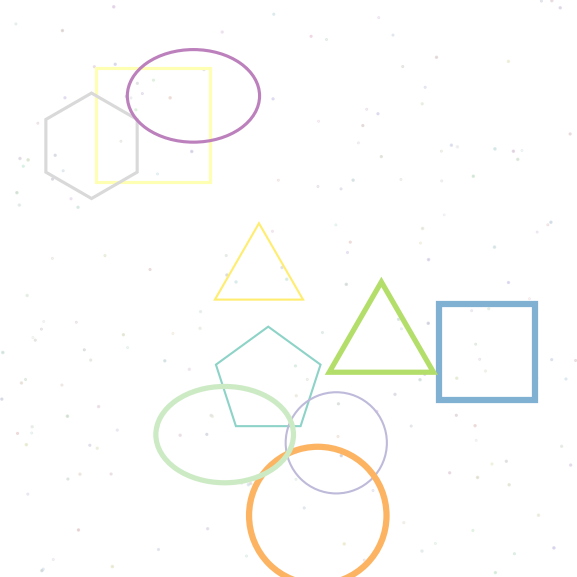[{"shape": "pentagon", "thickness": 1, "radius": 0.48, "center": [0.464, 0.338]}, {"shape": "square", "thickness": 1.5, "radius": 0.49, "center": [0.265, 0.783]}, {"shape": "circle", "thickness": 1, "radius": 0.44, "center": [0.582, 0.232]}, {"shape": "square", "thickness": 3, "radius": 0.42, "center": [0.844, 0.39]}, {"shape": "circle", "thickness": 3, "radius": 0.6, "center": [0.55, 0.106]}, {"shape": "triangle", "thickness": 2.5, "radius": 0.52, "center": [0.66, 0.407]}, {"shape": "hexagon", "thickness": 1.5, "radius": 0.46, "center": [0.158, 0.747]}, {"shape": "oval", "thickness": 1.5, "radius": 0.57, "center": [0.335, 0.833]}, {"shape": "oval", "thickness": 2.5, "radius": 0.6, "center": [0.389, 0.247]}, {"shape": "triangle", "thickness": 1, "radius": 0.44, "center": [0.448, 0.524]}]